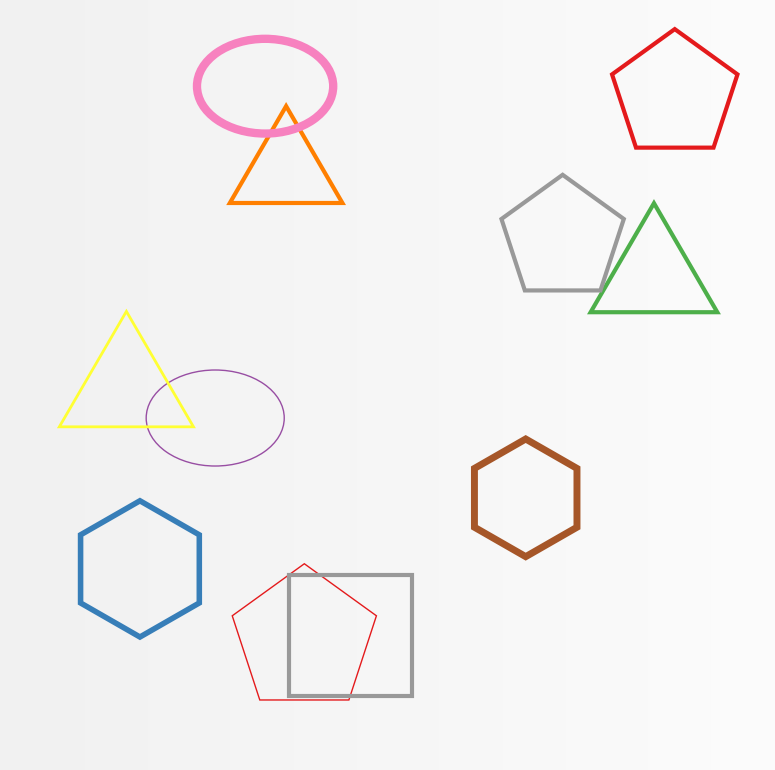[{"shape": "pentagon", "thickness": 1.5, "radius": 0.43, "center": [0.871, 0.877]}, {"shape": "pentagon", "thickness": 0.5, "radius": 0.49, "center": [0.393, 0.17]}, {"shape": "hexagon", "thickness": 2, "radius": 0.44, "center": [0.181, 0.261]}, {"shape": "triangle", "thickness": 1.5, "radius": 0.47, "center": [0.844, 0.642]}, {"shape": "oval", "thickness": 0.5, "radius": 0.45, "center": [0.278, 0.457]}, {"shape": "triangle", "thickness": 1.5, "radius": 0.42, "center": [0.369, 0.778]}, {"shape": "triangle", "thickness": 1, "radius": 0.5, "center": [0.163, 0.496]}, {"shape": "hexagon", "thickness": 2.5, "radius": 0.38, "center": [0.678, 0.353]}, {"shape": "oval", "thickness": 3, "radius": 0.44, "center": [0.342, 0.888]}, {"shape": "pentagon", "thickness": 1.5, "radius": 0.42, "center": [0.726, 0.69]}, {"shape": "square", "thickness": 1.5, "radius": 0.39, "center": [0.452, 0.175]}]